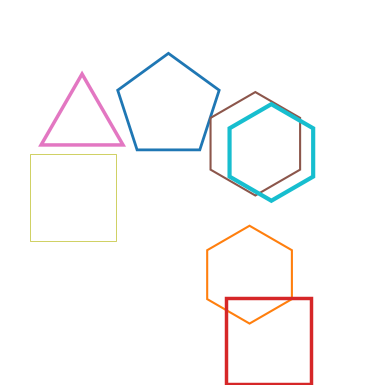[{"shape": "pentagon", "thickness": 2, "radius": 0.69, "center": [0.438, 0.723]}, {"shape": "hexagon", "thickness": 1.5, "radius": 0.64, "center": [0.648, 0.287]}, {"shape": "square", "thickness": 2.5, "radius": 0.55, "center": [0.697, 0.114]}, {"shape": "hexagon", "thickness": 1.5, "radius": 0.67, "center": [0.663, 0.627]}, {"shape": "triangle", "thickness": 2.5, "radius": 0.61, "center": [0.213, 0.685]}, {"shape": "square", "thickness": 0.5, "radius": 0.56, "center": [0.19, 0.487]}, {"shape": "hexagon", "thickness": 3, "radius": 0.63, "center": [0.705, 0.604]}]